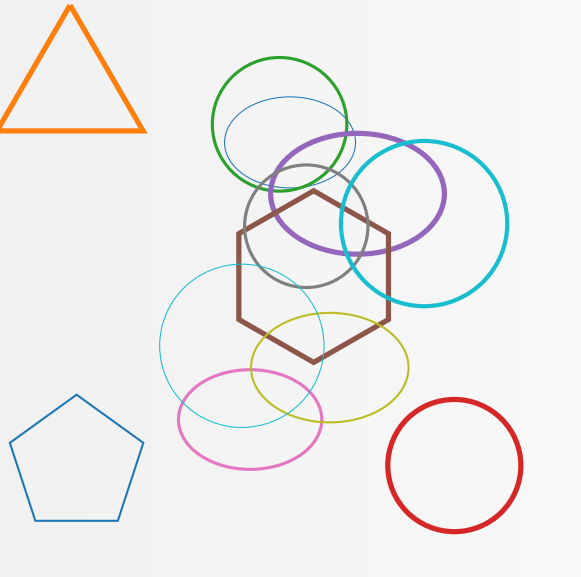[{"shape": "oval", "thickness": 0.5, "radius": 0.56, "center": [0.499, 0.753]}, {"shape": "pentagon", "thickness": 1, "radius": 0.6, "center": [0.132, 0.195]}, {"shape": "triangle", "thickness": 2.5, "radius": 0.73, "center": [0.121, 0.845]}, {"shape": "circle", "thickness": 1.5, "radius": 0.58, "center": [0.481, 0.784]}, {"shape": "circle", "thickness": 2.5, "radius": 0.57, "center": [0.782, 0.193]}, {"shape": "oval", "thickness": 2.5, "radius": 0.75, "center": [0.615, 0.664]}, {"shape": "hexagon", "thickness": 2.5, "radius": 0.74, "center": [0.54, 0.52]}, {"shape": "oval", "thickness": 1.5, "radius": 0.62, "center": [0.43, 0.273]}, {"shape": "circle", "thickness": 1.5, "radius": 0.53, "center": [0.527, 0.607]}, {"shape": "oval", "thickness": 1, "radius": 0.68, "center": [0.567, 0.363]}, {"shape": "circle", "thickness": 0.5, "radius": 0.71, "center": [0.416, 0.4]}, {"shape": "circle", "thickness": 2, "radius": 0.72, "center": [0.73, 0.612]}]